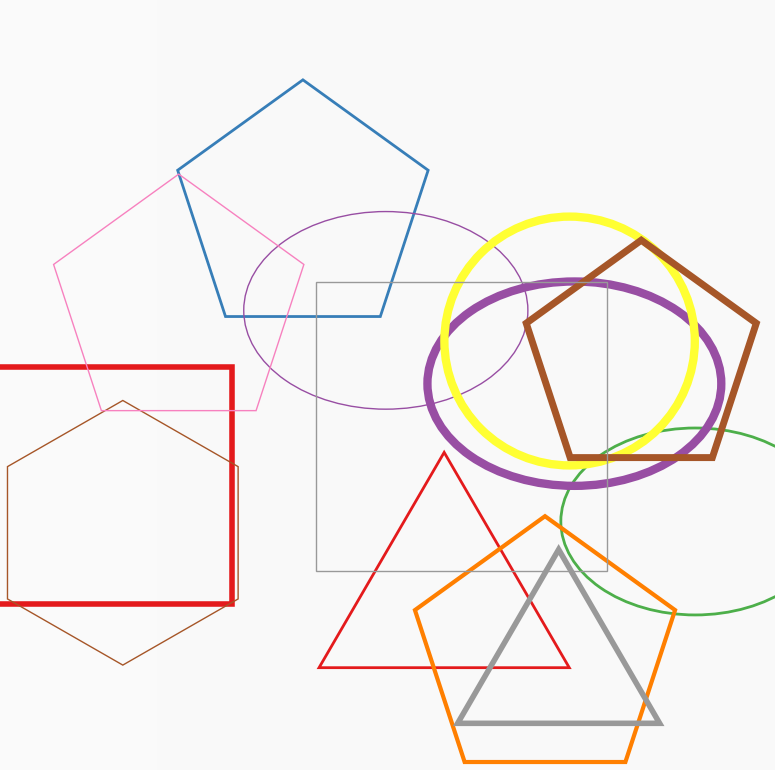[{"shape": "triangle", "thickness": 1, "radius": 0.93, "center": [0.573, 0.226]}, {"shape": "square", "thickness": 2, "radius": 0.77, "center": [0.146, 0.369]}, {"shape": "pentagon", "thickness": 1, "radius": 0.85, "center": [0.391, 0.726]}, {"shape": "oval", "thickness": 1, "radius": 0.87, "center": [0.897, 0.323]}, {"shape": "oval", "thickness": 0.5, "radius": 0.92, "center": [0.498, 0.597]}, {"shape": "oval", "thickness": 3, "radius": 0.95, "center": [0.741, 0.502]}, {"shape": "pentagon", "thickness": 1.5, "radius": 0.88, "center": [0.703, 0.153]}, {"shape": "circle", "thickness": 3, "radius": 0.81, "center": [0.735, 0.557]}, {"shape": "hexagon", "thickness": 0.5, "radius": 0.86, "center": [0.158, 0.308]}, {"shape": "pentagon", "thickness": 2.5, "radius": 0.78, "center": [0.827, 0.532]}, {"shape": "pentagon", "thickness": 0.5, "radius": 0.85, "center": [0.231, 0.604]}, {"shape": "triangle", "thickness": 2, "radius": 0.75, "center": [0.721, 0.136]}, {"shape": "square", "thickness": 0.5, "radius": 0.94, "center": [0.595, 0.446]}]